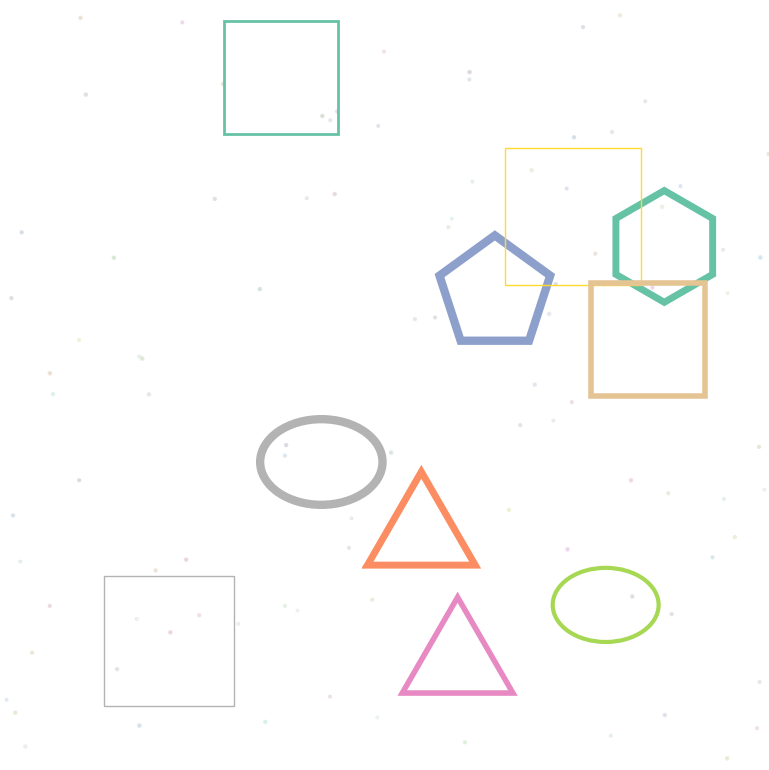[{"shape": "square", "thickness": 1, "radius": 0.37, "center": [0.364, 0.899]}, {"shape": "hexagon", "thickness": 2.5, "radius": 0.36, "center": [0.863, 0.68]}, {"shape": "triangle", "thickness": 2.5, "radius": 0.4, "center": [0.547, 0.306]}, {"shape": "pentagon", "thickness": 3, "radius": 0.38, "center": [0.643, 0.619]}, {"shape": "triangle", "thickness": 2, "radius": 0.41, "center": [0.594, 0.141]}, {"shape": "oval", "thickness": 1.5, "radius": 0.34, "center": [0.787, 0.214]}, {"shape": "square", "thickness": 0.5, "radius": 0.44, "center": [0.744, 0.719]}, {"shape": "square", "thickness": 2, "radius": 0.37, "center": [0.842, 0.559]}, {"shape": "oval", "thickness": 3, "radius": 0.4, "center": [0.417, 0.4]}, {"shape": "square", "thickness": 0.5, "radius": 0.42, "center": [0.219, 0.167]}]